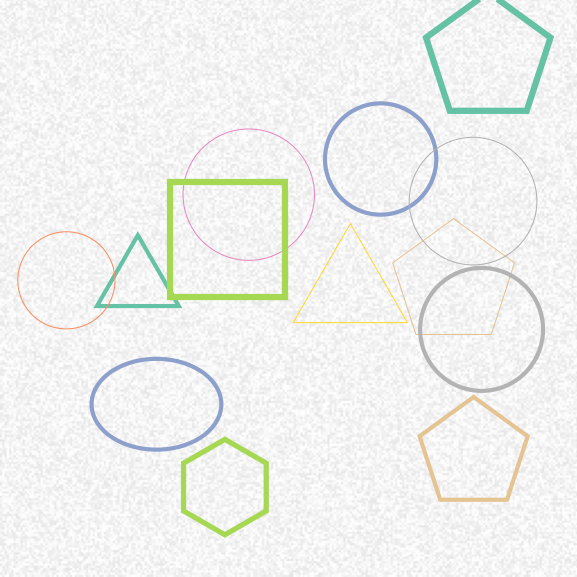[{"shape": "pentagon", "thickness": 3, "radius": 0.57, "center": [0.845, 0.899]}, {"shape": "triangle", "thickness": 2, "radius": 0.41, "center": [0.239, 0.51]}, {"shape": "circle", "thickness": 0.5, "radius": 0.42, "center": [0.115, 0.514]}, {"shape": "circle", "thickness": 2, "radius": 0.48, "center": [0.659, 0.724]}, {"shape": "oval", "thickness": 2, "radius": 0.56, "center": [0.271, 0.299]}, {"shape": "circle", "thickness": 0.5, "radius": 0.57, "center": [0.431, 0.662]}, {"shape": "hexagon", "thickness": 2.5, "radius": 0.41, "center": [0.389, 0.156]}, {"shape": "square", "thickness": 3, "radius": 0.5, "center": [0.394, 0.584]}, {"shape": "triangle", "thickness": 0.5, "radius": 0.57, "center": [0.607, 0.498]}, {"shape": "pentagon", "thickness": 0.5, "radius": 0.55, "center": [0.785, 0.51]}, {"shape": "pentagon", "thickness": 2, "radius": 0.49, "center": [0.82, 0.213]}, {"shape": "circle", "thickness": 2, "radius": 0.53, "center": [0.834, 0.429]}, {"shape": "circle", "thickness": 0.5, "radius": 0.55, "center": [0.819, 0.651]}]